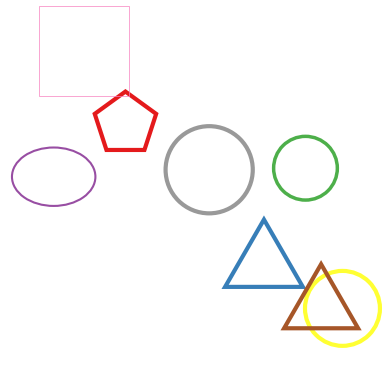[{"shape": "pentagon", "thickness": 3, "radius": 0.42, "center": [0.326, 0.678]}, {"shape": "triangle", "thickness": 3, "radius": 0.58, "center": [0.686, 0.313]}, {"shape": "circle", "thickness": 2.5, "radius": 0.41, "center": [0.793, 0.563]}, {"shape": "oval", "thickness": 1.5, "radius": 0.54, "center": [0.139, 0.541]}, {"shape": "circle", "thickness": 3, "radius": 0.49, "center": [0.89, 0.199]}, {"shape": "triangle", "thickness": 3, "radius": 0.55, "center": [0.834, 0.203]}, {"shape": "square", "thickness": 0.5, "radius": 0.58, "center": [0.218, 0.868]}, {"shape": "circle", "thickness": 3, "radius": 0.57, "center": [0.543, 0.559]}]